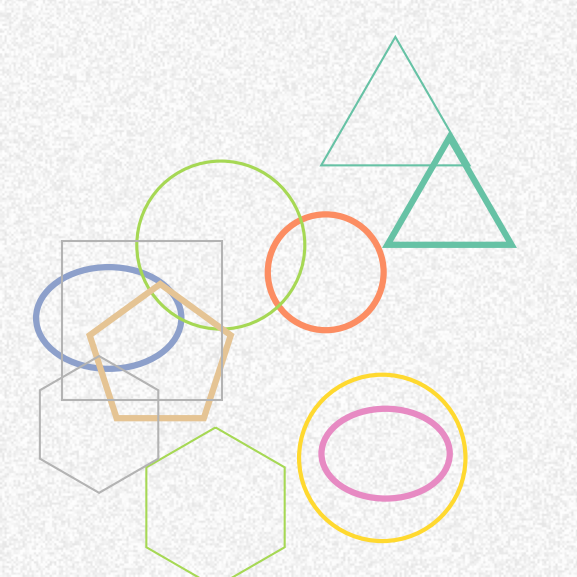[{"shape": "triangle", "thickness": 3, "radius": 0.62, "center": [0.778, 0.637]}, {"shape": "triangle", "thickness": 1, "radius": 0.74, "center": [0.685, 0.787]}, {"shape": "circle", "thickness": 3, "radius": 0.5, "center": [0.564, 0.528]}, {"shape": "oval", "thickness": 3, "radius": 0.63, "center": [0.188, 0.449]}, {"shape": "oval", "thickness": 3, "radius": 0.56, "center": [0.668, 0.214]}, {"shape": "hexagon", "thickness": 1, "radius": 0.69, "center": [0.373, 0.121]}, {"shape": "circle", "thickness": 1.5, "radius": 0.73, "center": [0.382, 0.575]}, {"shape": "circle", "thickness": 2, "radius": 0.72, "center": [0.662, 0.206]}, {"shape": "pentagon", "thickness": 3, "radius": 0.64, "center": [0.277, 0.379]}, {"shape": "hexagon", "thickness": 1, "radius": 0.59, "center": [0.172, 0.264]}, {"shape": "square", "thickness": 1, "radius": 0.69, "center": [0.246, 0.444]}]